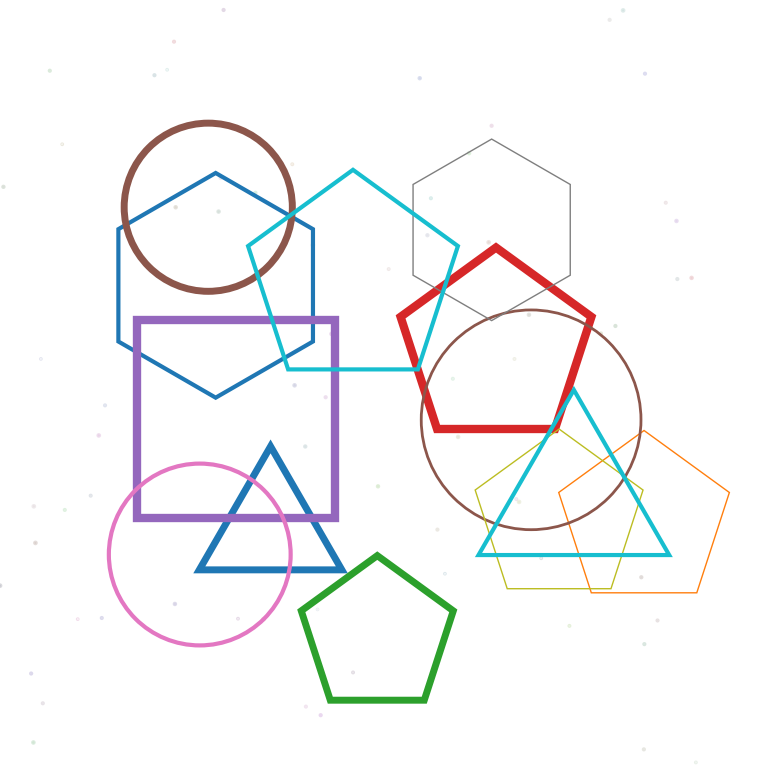[{"shape": "triangle", "thickness": 2.5, "radius": 0.53, "center": [0.351, 0.313]}, {"shape": "hexagon", "thickness": 1.5, "radius": 0.73, "center": [0.28, 0.629]}, {"shape": "pentagon", "thickness": 0.5, "radius": 0.58, "center": [0.836, 0.324]}, {"shape": "pentagon", "thickness": 2.5, "radius": 0.52, "center": [0.49, 0.175]}, {"shape": "pentagon", "thickness": 3, "radius": 0.65, "center": [0.644, 0.548]}, {"shape": "square", "thickness": 3, "radius": 0.64, "center": [0.306, 0.456]}, {"shape": "circle", "thickness": 1, "radius": 0.71, "center": [0.69, 0.455]}, {"shape": "circle", "thickness": 2.5, "radius": 0.55, "center": [0.27, 0.731]}, {"shape": "circle", "thickness": 1.5, "radius": 0.59, "center": [0.259, 0.28]}, {"shape": "hexagon", "thickness": 0.5, "radius": 0.59, "center": [0.639, 0.702]}, {"shape": "pentagon", "thickness": 0.5, "radius": 0.57, "center": [0.726, 0.328]}, {"shape": "pentagon", "thickness": 1.5, "radius": 0.72, "center": [0.458, 0.636]}, {"shape": "triangle", "thickness": 1.5, "radius": 0.71, "center": [0.745, 0.351]}]